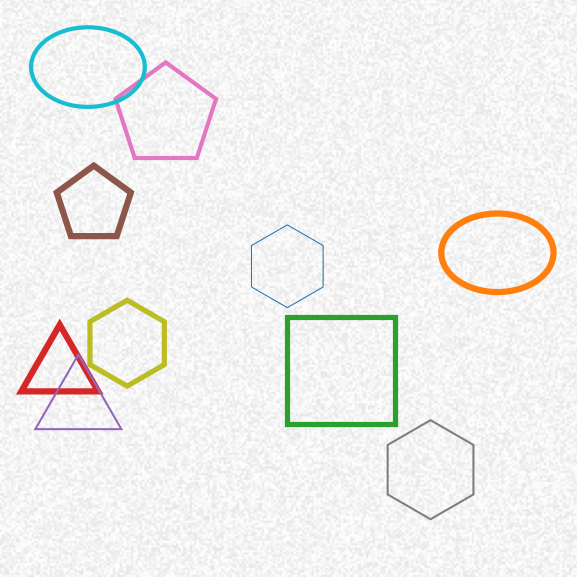[{"shape": "hexagon", "thickness": 0.5, "radius": 0.36, "center": [0.497, 0.538]}, {"shape": "oval", "thickness": 3, "radius": 0.49, "center": [0.861, 0.561]}, {"shape": "square", "thickness": 2.5, "radius": 0.47, "center": [0.591, 0.358]}, {"shape": "triangle", "thickness": 3, "radius": 0.38, "center": [0.103, 0.36]}, {"shape": "triangle", "thickness": 1, "radius": 0.43, "center": [0.136, 0.299]}, {"shape": "pentagon", "thickness": 3, "radius": 0.34, "center": [0.162, 0.645]}, {"shape": "pentagon", "thickness": 2, "radius": 0.46, "center": [0.287, 0.8]}, {"shape": "hexagon", "thickness": 1, "radius": 0.43, "center": [0.746, 0.186]}, {"shape": "hexagon", "thickness": 2.5, "radius": 0.37, "center": [0.22, 0.405]}, {"shape": "oval", "thickness": 2, "radius": 0.49, "center": [0.152, 0.883]}]